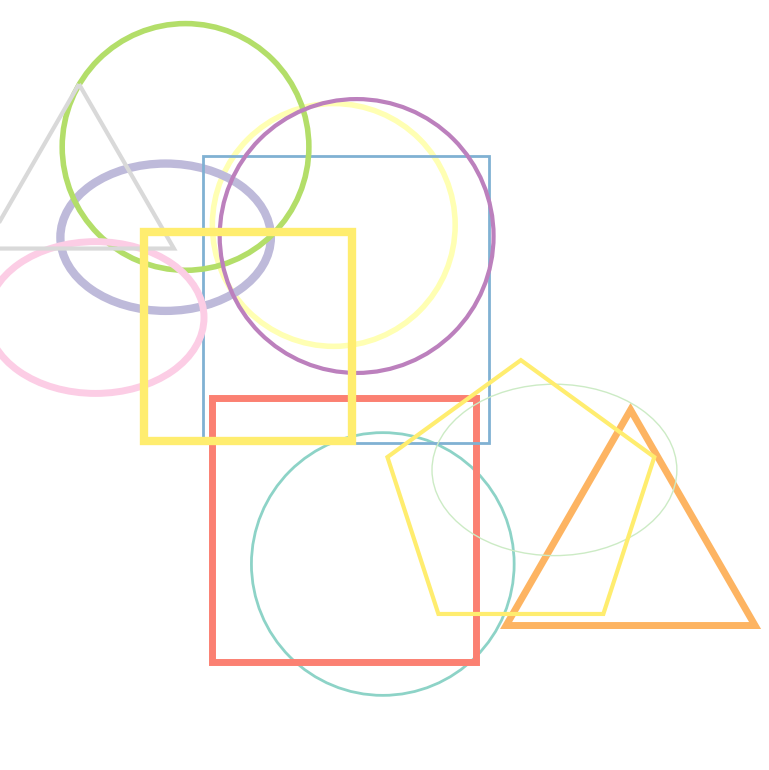[{"shape": "circle", "thickness": 1, "radius": 0.85, "center": [0.497, 0.268]}, {"shape": "circle", "thickness": 2, "radius": 0.79, "center": [0.433, 0.708]}, {"shape": "oval", "thickness": 3, "radius": 0.68, "center": [0.215, 0.692]}, {"shape": "square", "thickness": 2.5, "radius": 0.86, "center": [0.446, 0.312]}, {"shape": "square", "thickness": 1, "radius": 0.93, "center": [0.45, 0.611]}, {"shape": "triangle", "thickness": 2.5, "radius": 0.93, "center": [0.819, 0.281]}, {"shape": "circle", "thickness": 2, "radius": 0.8, "center": [0.241, 0.809]}, {"shape": "oval", "thickness": 2.5, "radius": 0.7, "center": [0.124, 0.588]}, {"shape": "triangle", "thickness": 1.5, "radius": 0.71, "center": [0.103, 0.748]}, {"shape": "circle", "thickness": 1.5, "radius": 0.89, "center": [0.463, 0.693]}, {"shape": "oval", "thickness": 0.5, "radius": 0.8, "center": [0.72, 0.39]}, {"shape": "pentagon", "thickness": 1.5, "radius": 0.91, "center": [0.676, 0.35]}, {"shape": "square", "thickness": 3, "radius": 0.68, "center": [0.323, 0.563]}]